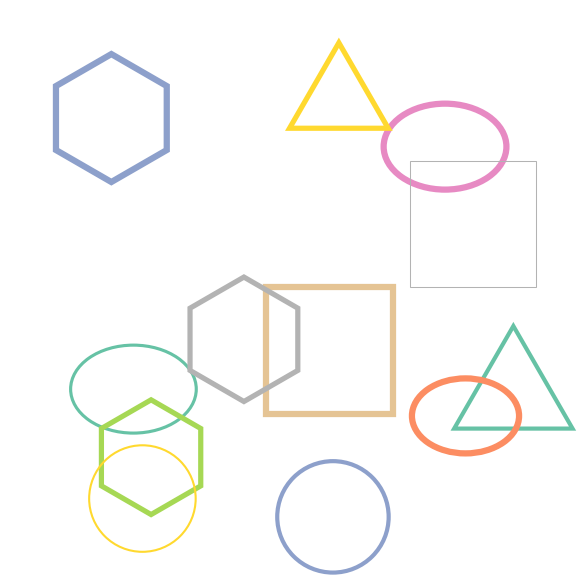[{"shape": "triangle", "thickness": 2, "radius": 0.59, "center": [0.889, 0.316]}, {"shape": "oval", "thickness": 1.5, "radius": 0.54, "center": [0.231, 0.325]}, {"shape": "oval", "thickness": 3, "radius": 0.46, "center": [0.806, 0.279]}, {"shape": "hexagon", "thickness": 3, "radius": 0.55, "center": [0.193, 0.795]}, {"shape": "circle", "thickness": 2, "radius": 0.48, "center": [0.577, 0.104]}, {"shape": "oval", "thickness": 3, "radius": 0.53, "center": [0.771, 0.745]}, {"shape": "hexagon", "thickness": 2.5, "radius": 0.5, "center": [0.262, 0.207]}, {"shape": "triangle", "thickness": 2.5, "radius": 0.49, "center": [0.587, 0.826]}, {"shape": "circle", "thickness": 1, "radius": 0.46, "center": [0.247, 0.136]}, {"shape": "square", "thickness": 3, "radius": 0.55, "center": [0.571, 0.393]}, {"shape": "hexagon", "thickness": 2.5, "radius": 0.54, "center": [0.422, 0.412]}, {"shape": "square", "thickness": 0.5, "radius": 0.54, "center": [0.819, 0.611]}]